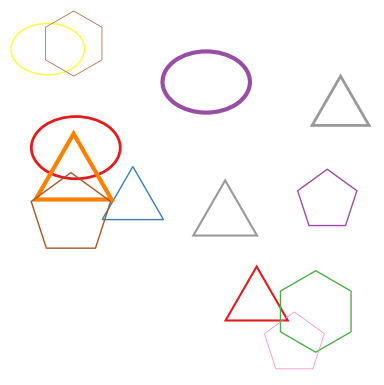[{"shape": "oval", "thickness": 2, "radius": 0.58, "center": [0.197, 0.616]}, {"shape": "triangle", "thickness": 1.5, "radius": 0.47, "center": [0.667, 0.214]}, {"shape": "triangle", "thickness": 1, "radius": 0.46, "center": [0.345, 0.476]}, {"shape": "hexagon", "thickness": 1, "radius": 0.53, "center": [0.82, 0.191]}, {"shape": "oval", "thickness": 3, "radius": 0.57, "center": [0.536, 0.787]}, {"shape": "pentagon", "thickness": 1, "radius": 0.4, "center": [0.85, 0.48]}, {"shape": "triangle", "thickness": 3, "radius": 0.57, "center": [0.191, 0.539]}, {"shape": "oval", "thickness": 1, "radius": 0.48, "center": [0.124, 0.872]}, {"shape": "pentagon", "thickness": 1, "radius": 0.54, "center": [0.184, 0.443]}, {"shape": "hexagon", "thickness": 0.5, "radius": 0.42, "center": [0.192, 0.887]}, {"shape": "pentagon", "thickness": 0.5, "radius": 0.41, "center": [0.765, 0.108]}, {"shape": "triangle", "thickness": 2, "radius": 0.43, "center": [0.885, 0.717]}, {"shape": "triangle", "thickness": 1.5, "radius": 0.48, "center": [0.585, 0.436]}]